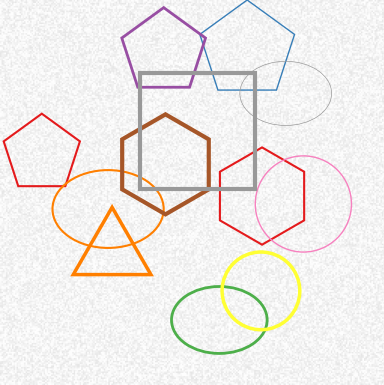[{"shape": "pentagon", "thickness": 1.5, "radius": 0.52, "center": [0.109, 0.601]}, {"shape": "hexagon", "thickness": 1.5, "radius": 0.63, "center": [0.681, 0.491]}, {"shape": "pentagon", "thickness": 1, "radius": 0.65, "center": [0.642, 0.871]}, {"shape": "oval", "thickness": 2, "radius": 0.62, "center": [0.57, 0.169]}, {"shape": "pentagon", "thickness": 2, "radius": 0.57, "center": [0.425, 0.866]}, {"shape": "triangle", "thickness": 2.5, "radius": 0.58, "center": [0.291, 0.345]}, {"shape": "oval", "thickness": 1.5, "radius": 0.72, "center": [0.281, 0.457]}, {"shape": "circle", "thickness": 2.5, "radius": 0.5, "center": [0.678, 0.244]}, {"shape": "hexagon", "thickness": 3, "radius": 0.65, "center": [0.43, 0.573]}, {"shape": "circle", "thickness": 1, "radius": 0.62, "center": [0.788, 0.47]}, {"shape": "oval", "thickness": 0.5, "radius": 0.6, "center": [0.742, 0.757]}, {"shape": "square", "thickness": 3, "radius": 0.75, "center": [0.512, 0.66]}]